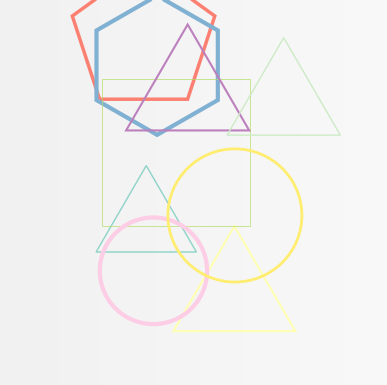[{"shape": "triangle", "thickness": 1, "radius": 0.75, "center": [0.377, 0.42]}, {"shape": "triangle", "thickness": 1.5, "radius": 0.91, "center": [0.605, 0.231]}, {"shape": "pentagon", "thickness": 2.5, "radius": 0.97, "center": [0.371, 0.899]}, {"shape": "hexagon", "thickness": 3, "radius": 0.9, "center": [0.406, 0.831]}, {"shape": "square", "thickness": 0.5, "radius": 0.96, "center": [0.454, 0.603]}, {"shape": "circle", "thickness": 3, "radius": 0.69, "center": [0.396, 0.297]}, {"shape": "triangle", "thickness": 1.5, "radius": 0.92, "center": [0.484, 0.753]}, {"shape": "triangle", "thickness": 1, "radius": 0.84, "center": [0.732, 0.733]}, {"shape": "circle", "thickness": 2, "radius": 0.86, "center": [0.606, 0.44]}]